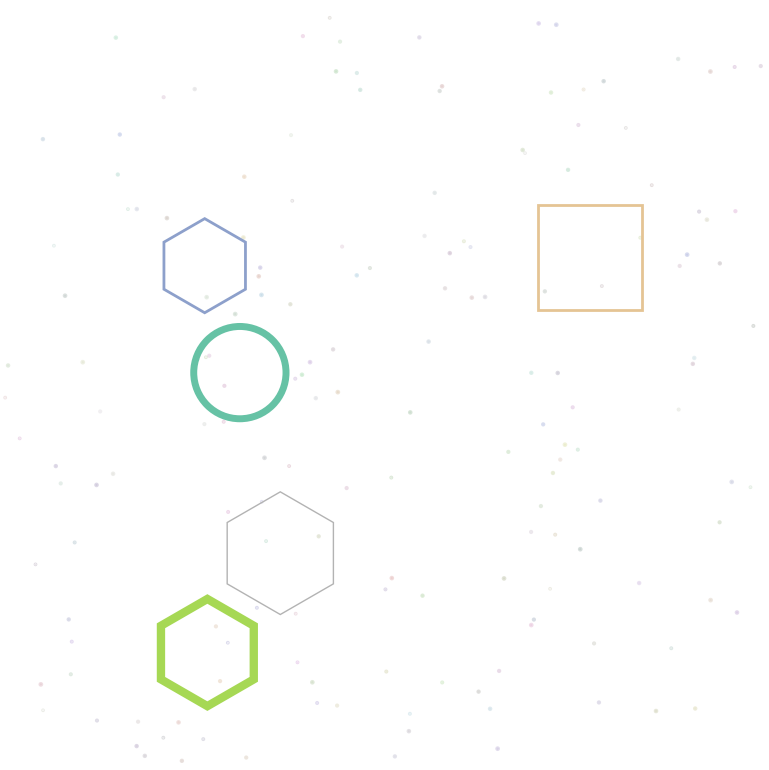[{"shape": "circle", "thickness": 2.5, "radius": 0.3, "center": [0.312, 0.516]}, {"shape": "hexagon", "thickness": 1, "radius": 0.31, "center": [0.266, 0.655]}, {"shape": "hexagon", "thickness": 3, "radius": 0.35, "center": [0.269, 0.153]}, {"shape": "square", "thickness": 1, "radius": 0.34, "center": [0.766, 0.666]}, {"shape": "hexagon", "thickness": 0.5, "radius": 0.4, "center": [0.364, 0.282]}]